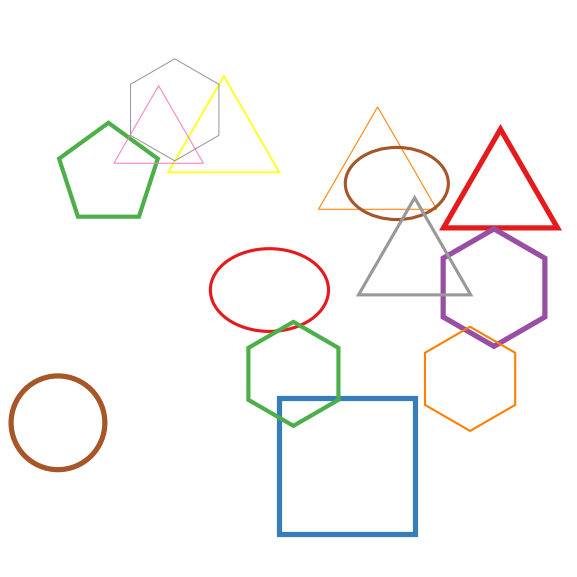[{"shape": "oval", "thickness": 1.5, "radius": 0.51, "center": [0.467, 0.497]}, {"shape": "triangle", "thickness": 2.5, "radius": 0.57, "center": [0.867, 0.661]}, {"shape": "square", "thickness": 2.5, "radius": 0.59, "center": [0.601, 0.192]}, {"shape": "hexagon", "thickness": 2, "radius": 0.45, "center": [0.508, 0.352]}, {"shape": "pentagon", "thickness": 2, "radius": 0.45, "center": [0.188, 0.697]}, {"shape": "hexagon", "thickness": 2.5, "radius": 0.51, "center": [0.855, 0.501]}, {"shape": "hexagon", "thickness": 1, "radius": 0.45, "center": [0.814, 0.343]}, {"shape": "triangle", "thickness": 0.5, "radius": 0.59, "center": [0.654, 0.696]}, {"shape": "triangle", "thickness": 1, "radius": 0.56, "center": [0.388, 0.756]}, {"shape": "oval", "thickness": 1.5, "radius": 0.45, "center": [0.687, 0.681]}, {"shape": "circle", "thickness": 2.5, "radius": 0.41, "center": [0.1, 0.267]}, {"shape": "triangle", "thickness": 0.5, "radius": 0.45, "center": [0.275, 0.761]}, {"shape": "triangle", "thickness": 1.5, "radius": 0.56, "center": [0.718, 0.545]}, {"shape": "hexagon", "thickness": 0.5, "radius": 0.44, "center": [0.303, 0.809]}]